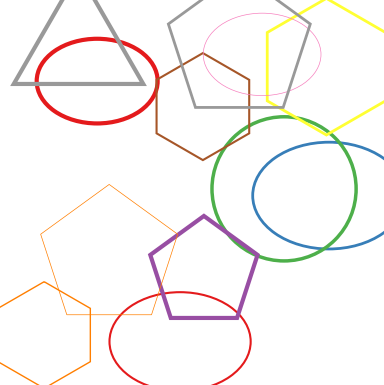[{"shape": "oval", "thickness": 1.5, "radius": 0.92, "center": [0.468, 0.113]}, {"shape": "oval", "thickness": 3, "radius": 0.79, "center": [0.252, 0.789]}, {"shape": "oval", "thickness": 2, "radius": 0.99, "center": [0.854, 0.492]}, {"shape": "circle", "thickness": 2.5, "radius": 0.94, "center": [0.738, 0.509]}, {"shape": "pentagon", "thickness": 3, "radius": 0.73, "center": [0.53, 0.293]}, {"shape": "pentagon", "thickness": 0.5, "radius": 0.94, "center": [0.284, 0.334]}, {"shape": "hexagon", "thickness": 1, "radius": 0.69, "center": [0.115, 0.13]}, {"shape": "hexagon", "thickness": 2, "radius": 0.89, "center": [0.848, 0.827]}, {"shape": "hexagon", "thickness": 1.5, "radius": 0.69, "center": [0.527, 0.723]}, {"shape": "oval", "thickness": 0.5, "radius": 0.76, "center": [0.681, 0.859]}, {"shape": "pentagon", "thickness": 2, "radius": 0.97, "center": [0.622, 0.878]}, {"shape": "triangle", "thickness": 3, "radius": 0.97, "center": [0.204, 0.879]}]